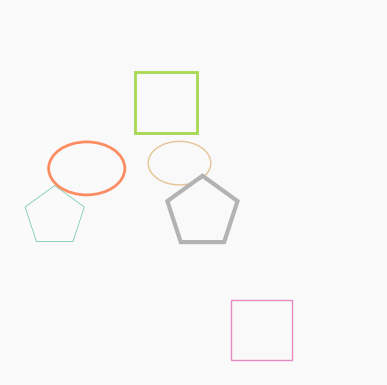[{"shape": "pentagon", "thickness": 0.5, "radius": 0.4, "center": [0.141, 0.438]}, {"shape": "oval", "thickness": 2, "radius": 0.49, "center": [0.224, 0.563]}, {"shape": "square", "thickness": 1, "radius": 0.39, "center": [0.675, 0.143]}, {"shape": "square", "thickness": 2, "radius": 0.4, "center": [0.429, 0.734]}, {"shape": "oval", "thickness": 1, "radius": 0.4, "center": [0.463, 0.576]}, {"shape": "pentagon", "thickness": 3, "radius": 0.48, "center": [0.522, 0.448]}]